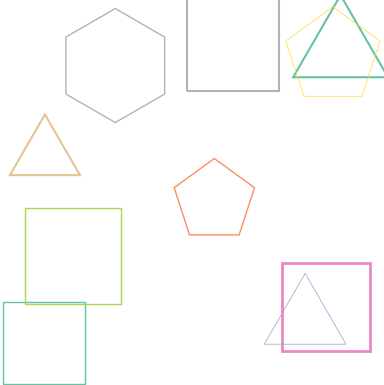[{"shape": "triangle", "thickness": 1.5, "radius": 0.71, "center": [0.885, 0.87]}, {"shape": "square", "thickness": 1, "radius": 0.53, "center": [0.115, 0.109]}, {"shape": "pentagon", "thickness": 1, "radius": 0.55, "center": [0.557, 0.479]}, {"shape": "triangle", "thickness": 0.5, "radius": 0.61, "center": [0.793, 0.167]}, {"shape": "square", "thickness": 2, "radius": 0.57, "center": [0.847, 0.202]}, {"shape": "square", "thickness": 1, "radius": 0.62, "center": [0.19, 0.336]}, {"shape": "pentagon", "thickness": 0.5, "radius": 0.64, "center": [0.865, 0.854]}, {"shape": "triangle", "thickness": 1.5, "radius": 0.53, "center": [0.117, 0.598]}, {"shape": "square", "thickness": 1.5, "radius": 0.6, "center": [0.604, 0.883]}, {"shape": "hexagon", "thickness": 1, "radius": 0.74, "center": [0.299, 0.83]}]